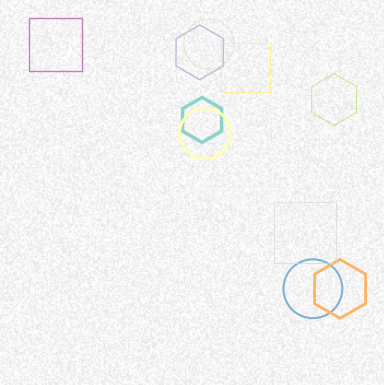[{"shape": "hexagon", "thickness": 2.5, "radius": 0.29, "center": [0.525, 0.689]}, {"shape": "circle", "thickness": 2, "radius": 0.33, "center": [0.532, 0.653]}, {"shape": "hexagon", "thickness": 1, "radius": 0.35, "center": [0.519, 0.864]}, {"shape": "circle", "thickness": 1.5, "radius": 0.38, "center": [0.813, 0.25]}, {"shape": "hexagon", "thickness": 2, "radius": 0.38, "center": [0.883, 0.25]}, {"shape": "hexagon", "thickness": 0.5, "radius": 0.34, "center": [0.868, 0.742]}, {"shape": "square", "thickness": 0.5, "radius": 0.4, "center": [0.792, 0.397]}, {"shape": "square", "thickness": 1, "radius": 0.34, "center": [0.145, 0.884]}, {"shape": "circle", "thickness": 0.5, "radius": 0.32, "center": [0.543, 0.886]}, {"shape": "square", "thickness": 0.5, "radius": 0.32, "center": [0.638, 0.825]}]